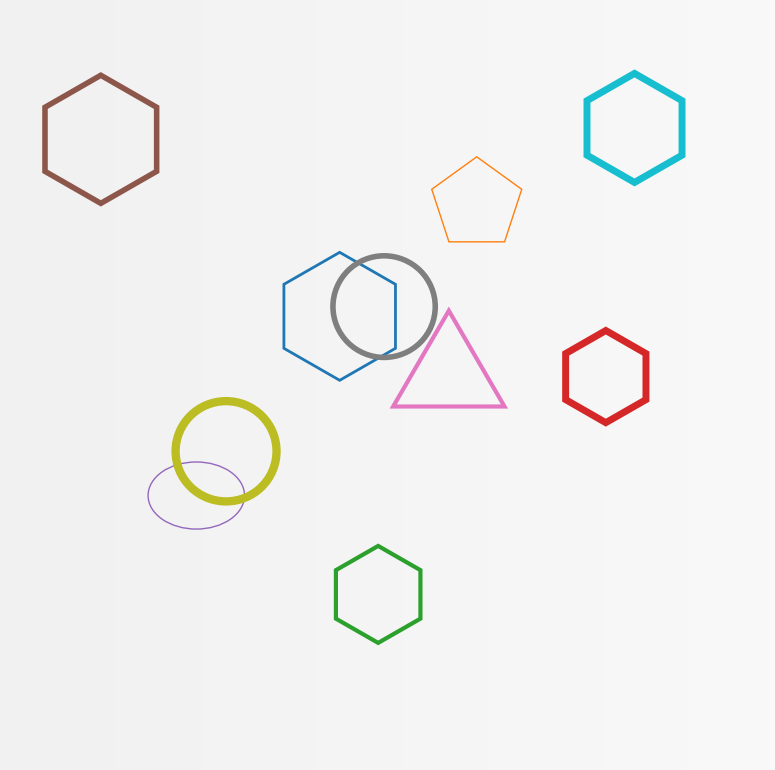[{"shape": "hexagon", "thickness": 1, "radius": 0.42, "center": [0.438, 0.589]}, {"shape": "pentagon", "thickness": 0.5, "radius": 0.31, "center": [0.615, 0.735]}, {"shape": "hexagon", "thickness": 1.5, "radius": 0.31, "center": [0.488, 0.228]}, {"shape": "hexagon", "thickness": 2.5, "radius": 0.3, "center": [0.782, 0.511]}, {"shape": "oval", "thickness": 0.5, "radius": 0.31, "center": [0.253, 0.356]}, {"shape": "hexagon", "thickness": 2, "radius": 0.42, "center": [0.13, 0.819]}, {"shape": "triangle", "thickness": 1.5, "radius": 0.41, "center": [0.579, 0.514]}, {"shape": "circle", "thickness": 2, "radius": 0.33, "center": [0.496, 0.602]}, {"shape": "circle", "thickness": 3, "radius": 0.33, "center": [0.292, 0.414]}, {"shape": "hexagon", "thickness": 2.5, "radius": 0.35, "center": [0.819, 0.834]}]